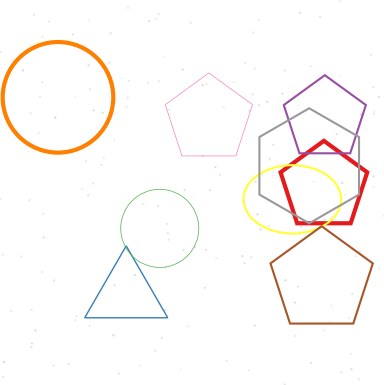[{"shape": "pentagon", "thickness": 3, "radius": 0.59, "center": [0.841, 0.516]}, {"shape": "triangle", "thickness": 1, "radius": 0.62, "center": [0.328, 0.237]}, {"shape": "circle", "thickness": 0.5, "radius": 0.51, "center": [0.415, 0.407]}, {"shape": "pentagon", "thickness": 1.5, "radius": 0.56, "center": [0.844, 0.693]}, {"shape": "circle", "thickness": 3, "radius": 0.72, "center": [0.151, 0.747]}, {"shape": "oval", "thickness": 1.5, "radius": 0.63, "center": [0.759, 0.482]}, {"shape": "pentagon", "thickness": 1.5, "radius": 0.7, "center": [0.835, 0.273]}, {"shape": "pentagon", "thickness": 0.5, "radius": 0.6, "center": [0.543, 0.691]}, {"shape": "hexagon", "thickness": 1.5, "radius": 0.75, "center": [0.803, 0.569]}]